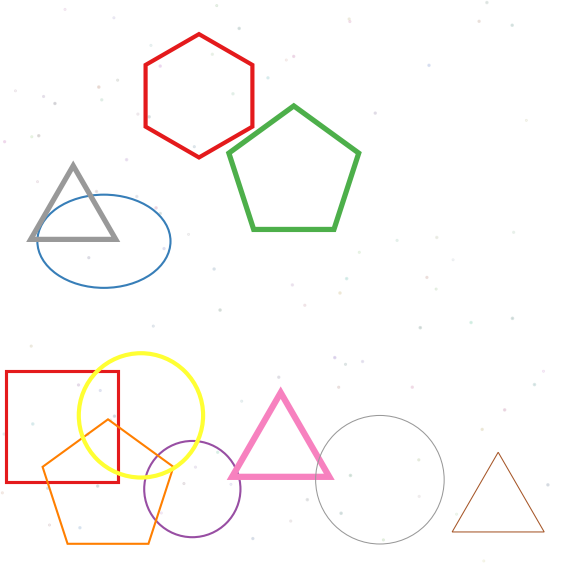[{"shape": "square", "thickness": 1.5, "radius": 0.48, "center": [0.107, 0.261]}, {"shape": "hexagon", "thickness": 2, "radius": 0.53, "center": [0.345, 0.833]}, {"shape": "oval", "thickness": 1, "radius": 0.58, "center": [0.18, 0.581]}, {"shape": "pentagon", "thickness": 2.5, "radius": 0.59, "center": [0.509, 0.697]}, {"shape": "circle", "thickness": 1, "radius": 0.42, "center": [0.333, 0.152]}, {"shape": "pentagon", "thickness": 1, "radius": 0.6, "center": [0.187, 0.154]}, {"shape": "circle", "thickness": 2, "radius": 0.54, "center": [0.244, 0.28]}, {"shape": "triangle", "thickness": 0.5, "radius": 0.46, "center": [0.863, 0.124]}, {"shape": "triangle", "thickness": 3, "radius": 0.49, "center": [0.486, 0.222]}, {"shape": "triangle", "thickness": 2.5, "radius": 0.43, "center": [0.127, 0.627]}, {"shape": "circle", "thickness": 0.5, "radius": 0.56, "center": [0.658, 0.168]}]